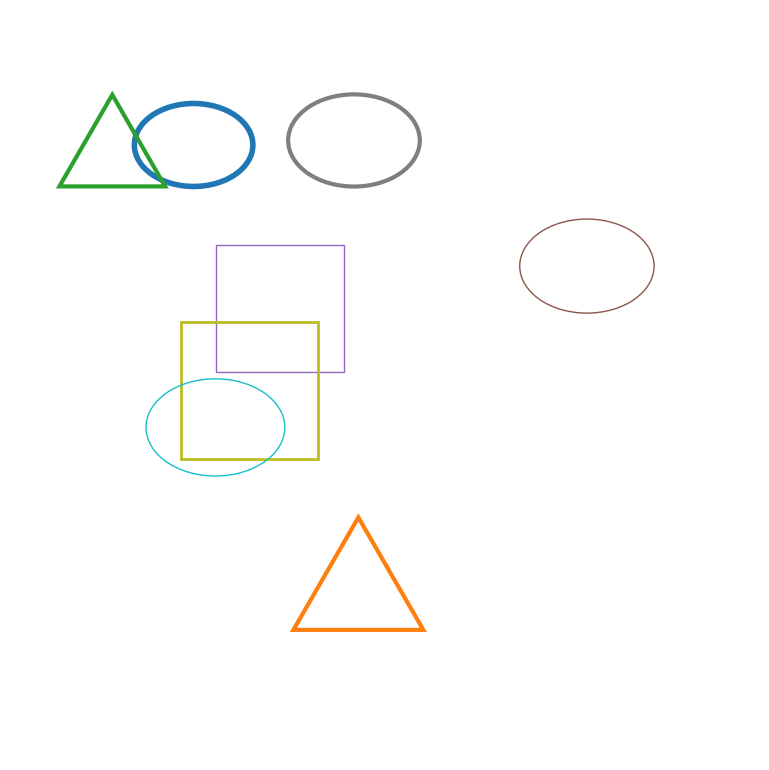[{"shape": "oval", "thickness": 2, "radius": 0.38, "center": [0.251, 0.812]}, {"shape": "triangle", "thickness": 1.5, "radius": 0.49, "center": [0.465, 0.231]}, {"shape": "triangle", "thickness": 1.5, "radius": 0.4, "center": [0.146, 0.798]}, {"shape": "square", "thickness": 0.5, "radius": 0.41, "center": [0.364, 0.6]}, {"shape": "oval", "thickness": 0.5, "radius": 0.44, "center": [0.762, 0.654]}, {"shape": "oval", "thickness": 1.5, "radius": 0.43, "center": [0.46, 0.818]}, {"shape": "square", "thickness": 1, "radius": 0.45, "center": [0.324, 0.492]}, {"shape": "oval", "thickness": 0.5, "radius": 0.45, "center": [0.28, 0.445]}]